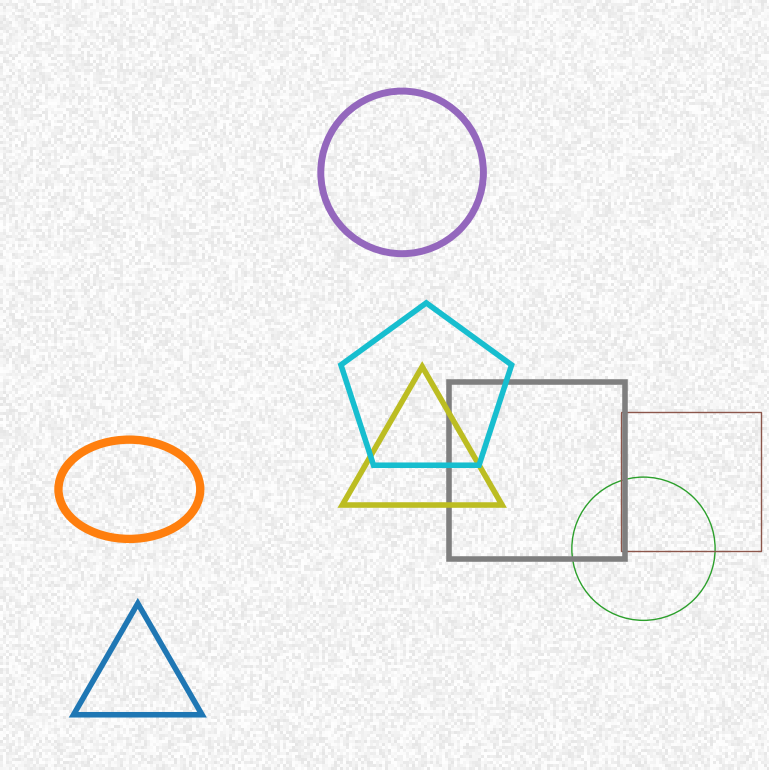[{"shape": "triangle", "thickness": 2, "radius": 0.48, "center": [0.179, 0.12]}, {"shape": "oval", "thickness": 3, "radius": 0.46, "center": [0.168, 0.365]}, {"shape": "circle", "thickness": 0.5, "radius": 0.47, "center": [0.836, 0.287]}, {"shape": "circle", "thickness": 2.5, "radius": 0.53, "center": [0.522, 0.776]}, {"shape": "square", "thickness": 0.5, "radius": 0.45, "center": [0.897, 0.374]}, {"shape": "square", "thickness": 2, "radius": 0.57, "center": [0.698, 0.389]}, {"shape": "triangle", "thickness": 2, "radius": 0.6, "center": [0.548, 0.404]}, {"shape": "pentagon", "thickness": 2, "radius": 0.58, "center": [0.554, 0.49]}]